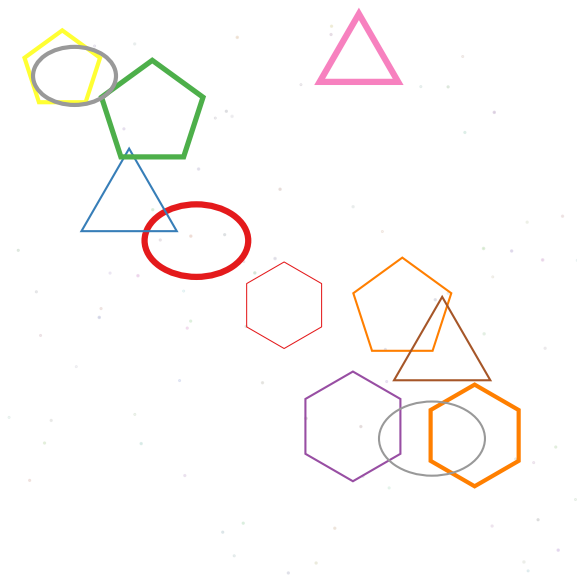[{"shape": "oval", "thickness": 3, "radius": 0.45, "center": [0.34, 0.582]}, {"shape": "hexagon", "thickness": 0.5, "radius": 0.37, "center": [0.492, 0.471]}, {"shape": "triangle", "thickness": 1, "radius": 0.48, "center": [0.224, 0.647]}, {"shape": "pentagon", "thickness": 2.5, "radius": 0.46, "center": [0.264, 0.802]}, {"shape": "hexagon", "thickness": 1, "radius": 0.47, "center": [0.611, 0.261]}, {"shape": "pentagon", "thickness": 1, "radius": 0.45, "center": [0.697, 0.464]}, {"shape": "hexagon", "thickness": 2, "radius": 0.44, "center": [0.822, 0.245]}, {"shape": "pentagon", "thickness": 2, "radius": 0.34, "center": [0.108, 0.878]}, {"shape": "triangle", "thickness": 1, "radius": 0.48, "center": [0.766, 0.389]}, {"shape": "triangle", "thickness": 3, "radius": 0.39, "center": [0.621, 0.897]}, {"shape": "oval", "thickness": 2, "radius": 0.36, "center": [0.129, 0.868]}, {"shape": "oval", "thickness": 1, "radius": 0.46, "center": [0.748, 0.24]}]